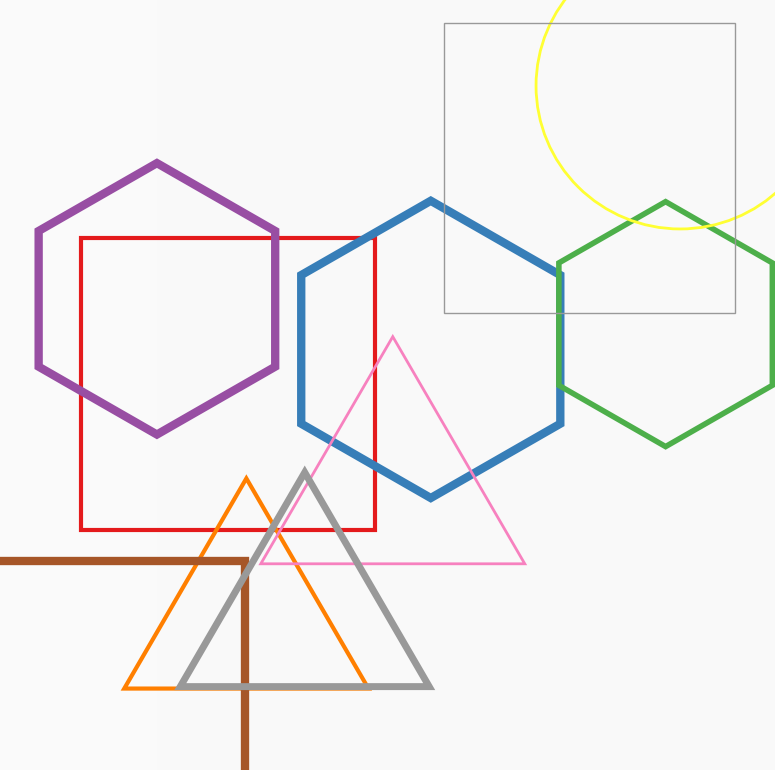[{"shape": "square", "thickness": 1.5, "radius": 0.95, "center": [0.294, 0.501]}, {"shape": "hexagon", "thickness": 3, "radius": 0.97, "center": [0.556, 0.546]}, {"shape": "hexagon", "thickness": 2, "radius": 0.8, "center": [0.859, 0.579]}, {"shape": "hexagon", "thickness": 3, "radius": 0.88, "center": [0.202, 0.612]}, {"shape": "triangle", "thickness": 1.5, "radius": 0.91, "center": [0.318, 0.197]}, {"shape": "circle", "thickness": 1, "radius": 0.93, "center": [0.878, 0.889]}, {"shape": "square", "thickness": 3, "radius": 0.86, "center": [0.145, 0.101]}, {"shape": "triangle", "thickness": 1, "radius": 0.98, "center": [0.507, 0.366]}, {"shape": "square", "thickness": 0.5, "radius": 0.94, "center": [0.761, 0.781]}, {"shape": "triangle", "thickness": 2.5, "radius": 0.93, "center": [0.393, 0.201]}]